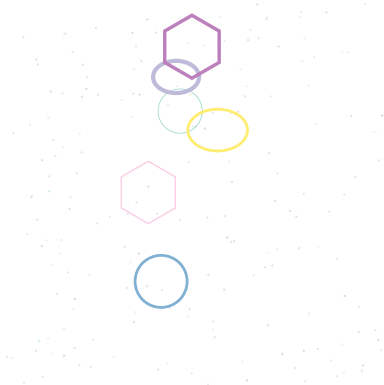[{"shape": "circle", "thickness": 0.5, "radius": 0.29, "center": [0.468, 0.711]}, {"shape": "oval", "thickness": 3, "radius": 0.3, "center": [0.457, 0.8]}, {"shape": "circle", "thickness": 2, "radius": 0.34, "center": [0.418, 0.269]}, {"shape": "hexagon", "thickness": 1, "radius": 0.4, "center": [0.385, 0.5]}, {"shape": "hexagon", "thickness": 2.5, "radius": 0.41, "center": [0.499, 0.879]}, {"shape": "oval", "thickness": 2, "radius": 0.39, "center": [0.565, 0.662]}]